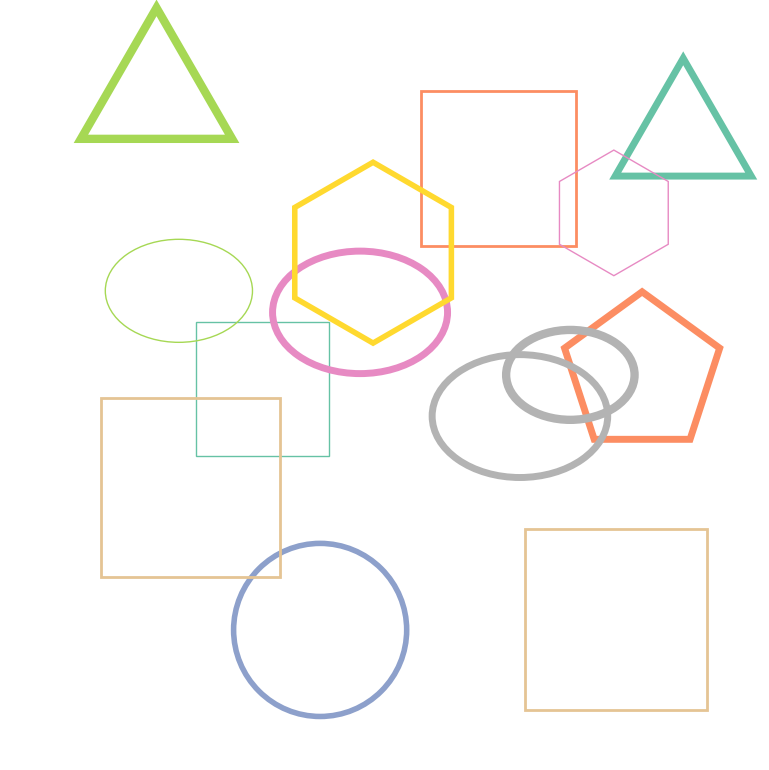[{"shape": "square", "thickness": 0.5, "radius": 0.43, "center": [0.341, 0.495]}, {"shape": "triangle", "thickness": 2.5, "radius": 0.51, "center": [0.887, 0.822]}, {"shape": "square", "thickness": 1, "radius": 0.5, "center": [0.648, 0.782]}, {"shape": "pentagon", "thickness": 2.5, "radius": 0.53, "center": [0.834, 0.515]}, {"shape": "circle", "thickness": 2, "radius": 0.56, "center": [0.416, 0.182]}, {"shape": "hexagon", "thickness": 0.5, "radius": 0.41, "center": [0.797, 0.724]}, {"shape": "oval", "thickness": 2.5, "radius": 0.57, "center": [0.468, 0.594]}, {"shape": "oval", "thickness": 0.5, "radius": 0.48, "center": [0.232, 0.622]}, {"shape": "triangle", "thickness": 3, "radius": 0.57, "center": [0.203, 0.876]}, {"shape": "hexagon", "thickness": 2, "radius": 0.59, "center": [0.485, 0.672]}, {"shape": "square", "thickness": 1, "radius": 0.59, "center": [0.8, 0.196]}, {"shape": "square", "thickness": 1, "radius": 0.58, "center": [0.247, 0.367]}, {"shape": "oval", "thickness": 3, "radius": 0.42, "center": [0.741, 0.513]}, {"shape": "oval", "thickness": 2.5, "radius": 0.57, "center": [0.675, 0.46]}]